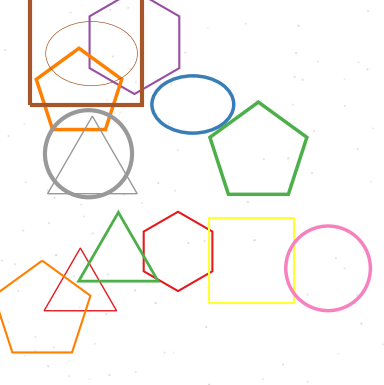[{"shape": "triangle", "thickness": 1, "radius": 0.54, "center": [0.209, 0.247]}, {"shape": "hexagon", "thickness": 1.5, "radius": 0.52, "center": [0.462, 0.347]}, {"shape": "oval", "thickness": 2.5, "radius": 0.53, "center": [0.501, 0.729]}, {"shape": "pentagon", "thickness": 2.5, "radius": 0.66, "center": [0.671, 0.602]}, {"shape": "triangle", "thickness": 2, "radius": 0.6, "center": [0.307, 0.329]}, {"shape": "hexagon", "thickness": 1.5, "radius": 0.67, "center": [0.349, 0.89]}, {"shape": "pentagon", "thickness": 2.5, "radius": 0.58, "center": [0.205, 0.758]}, {"shape": "pentagon", "thickness": 1.5, "radius": 0.66, "center": [0.11, 0.191]}, {"shape": "square", "thickness": 1.5, "radius": 0.55, "center": [0.653, 0.324]}, {"shape": "square", "thickness": 3, "radius": 0.73, "center": [0.223, 0.874]}, {"shape": "oval", "thickness": 0.5, "radius": 0.6, "center": [0.238, 0.861]}, {"shape": "circle", "thickness": 2.5, "radius": 0.55, "center": [0.852, 0.303]}, {"shape": "triangle", "thickness": 1, "radius": 0.67, "center": [0.24, 0.564]}, {"shape": "circle", "thickness": 3, "radius": 0.57, "center": [0.23, 0.601]}]